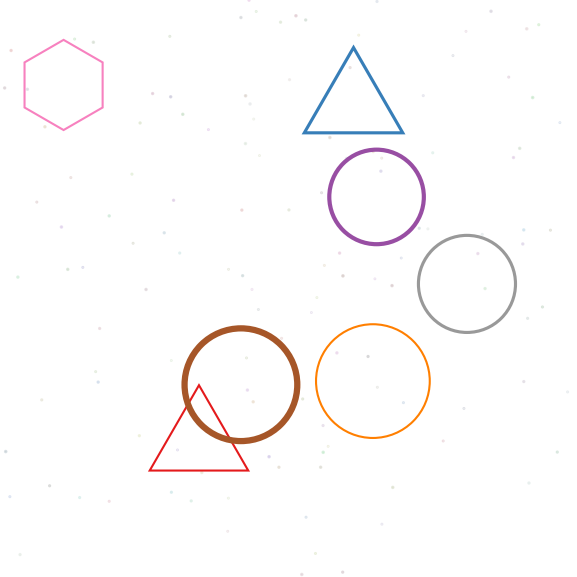[{"shape": "triangle", "thickness": 1, "radius": 0.49, "center": [0.345, 0.234]}, {"shape": "triangle", "thickness": 1.5, "radius": 0.49, "center": [0.612, 0.818]}, {"shape": "circle", "thickness": 2, "radius": 0.41, "center": [0.652, 0.658]}, {"shape": "circle", "thickness": 1, "radius": 0.49, "center": [0.646, 0.339]}, {"shape": "circle", "thickness": 3, "radius": 0.49, "center": [0.417, 0.333]}, {"shape": "hexagon", "thickness": 1, "radius": 0.39, "center": [0.11, 0.852]}, {"shape": "circle", "thickness": 1.5, "radius": 0.42, "center": [0.809, 0.508]}]